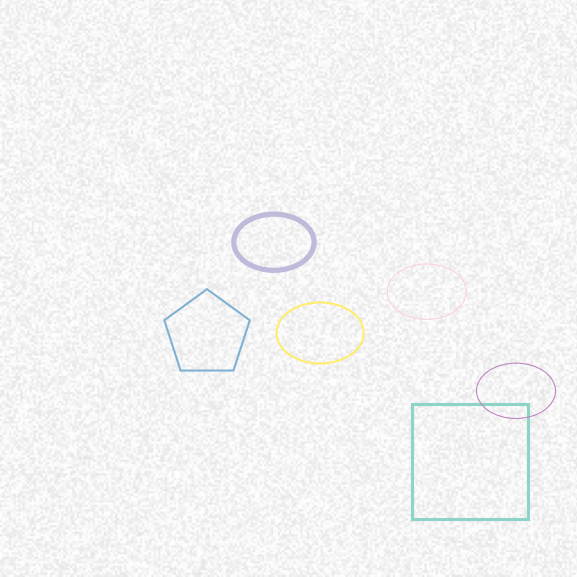[{"shape": "square", "thickness": 1.5, "radius": 0.5, "center": [0.814, 0.2]}, {"shape": "oval", "thickness": 2.5, "radius": 0.35, "center": [0.474, 0.58]}, {"shape": "pentagon", "thickness": 1, "radius": 0.39, "center": [0.358, 0.421]}, {"shape": "oval", "thickness": 0.5, "radius": 0.34, "center": [0.739, 0.494]}, {"shape": "oval", "thickness": 0.5, "radius": 0.34, "center": [0.894, 0.322]}, {"shape": "oval", "thickness": 1, "radius": 0.38, "center": [0.554, 0.423]}]